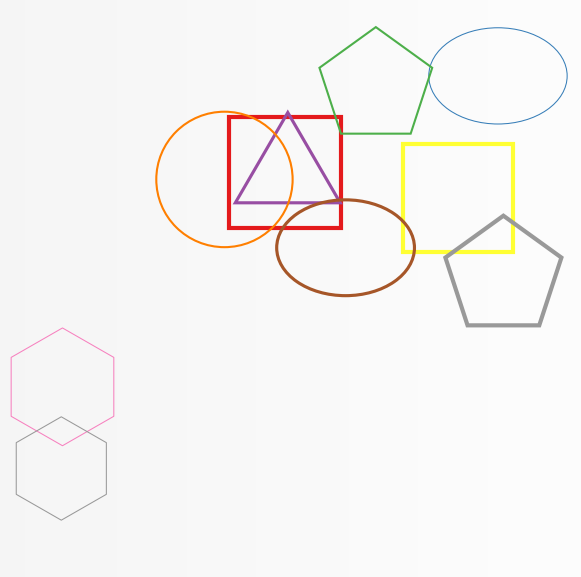[{"shape": "square", "thickness": 2, "radius": 0.48, "center": [0.49, 0.7]}, {"shape": "oval", "thickness": 0.5, "radius": 0.6, "center": [0.857, 0.868]}, {"shape": "pentagon", "thickness": 1, "radius": 0.51, "center": [0.647, 0.85]}, {"shape": "triangle", "thickness": 1.5, "radius": 0.52, "center": [0.495, 0.7]}, {"shape": "circle", "thickness": 1, "radius": 0.59, "center": [0.386, 0.688]}, {"shape": "square", "thickness": 2, "radius": 0.47, "center": [0.788, 0.656]}, {"shape": "oval", "thickness": 1.5, "radius": 0.59, "center": [0.595, 0.57]}, {"shape": "hexagon", "thickness": 0.5, "radius": 0.51, "center": [0.107, 0.329]}, {"shape": "hexagon", "thickness": 0.5, "radius": 0.45, "center": [0.105, 0.188]}, {"shape": "pentagon", "thickness": 2, "radius": 0.52, "center": [0.866, 0.521]}]